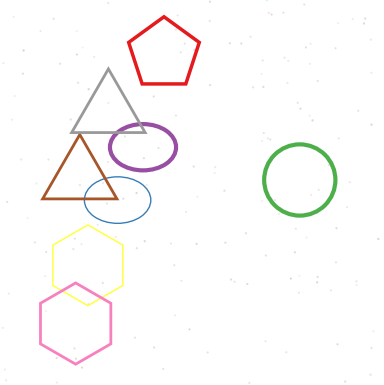[{"shape": "pentagon", "thickness": 2.5, "radius": 0.48, "center": [0.426, 0.86]}, {"shape": "oval", "thickness": 1, "radius": 0.43, "center": [0.305, 0.48]}, {"shape": "circle", "thickness": 3, "radius": 0.46, "center": [0.779, 0.533]}, {"shape": "oval", "thickness": 3, "radius": 0.43, "center": [0.371, 0.618]}, {"shape": "hexagon", "thickness": 1, "radius": 0.52, "center": [0.228, 0.311]}, {"shape": "triangle", "thickness": 2, "radius": 0.56, "center": [0.207, 0.539]}, {"shape": "hexagon", "thickness": 2, "radius": 0.53, "center": [0.197, 0.16]}, {"shape": "triangle", "thickness": 2, "radius": 0.55, "center": [0.282, 0.711]}]